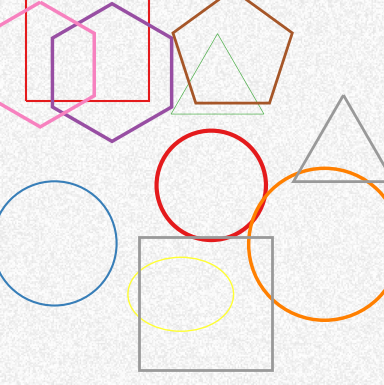[{"shape": "circle", "thickness": 3, "radius": 0.71, "center": [0.549, 0.519]}, {"shape": "square", "thickness": 1.5, "radius": 0.8, "center": [0.228, 0.898]}, {"shape": "circle", "thickness": 1.5, "radius": 0.81, "center": [0.142, 0.368]}, {"shape": "triangle", "thickness": 0.5, "radius": 0.7, "center": [0.565, 0.773]}, {"shape": "hexagon", "thickness": 2.5, "radius": 0.89, "center": [0.291, 0.812]}, {"shape": "circle", "thickness": 2.5, "radius": 0.99, "center": [0.843, 0.365]}, {"shape": "oval", "thickness": 1, "radius": 0.69, "center": [0.469, 0.236]}, {"shape": "pentagon", "thickness": 2, "radius": 0.81, "center": [0.604, 0.864]}, {"shape": "hexagon", "thickness": 2.5, "radius": 0.81, "center": [0.104, 0.832]}, {"shape": "square", "thickness": 2, "radius": 0.87, "center": [0.535, 0.212]}, {"shape": "triangle", "thickness": 2, "radius": 0.75, "center": [0.892, 0.603]}]